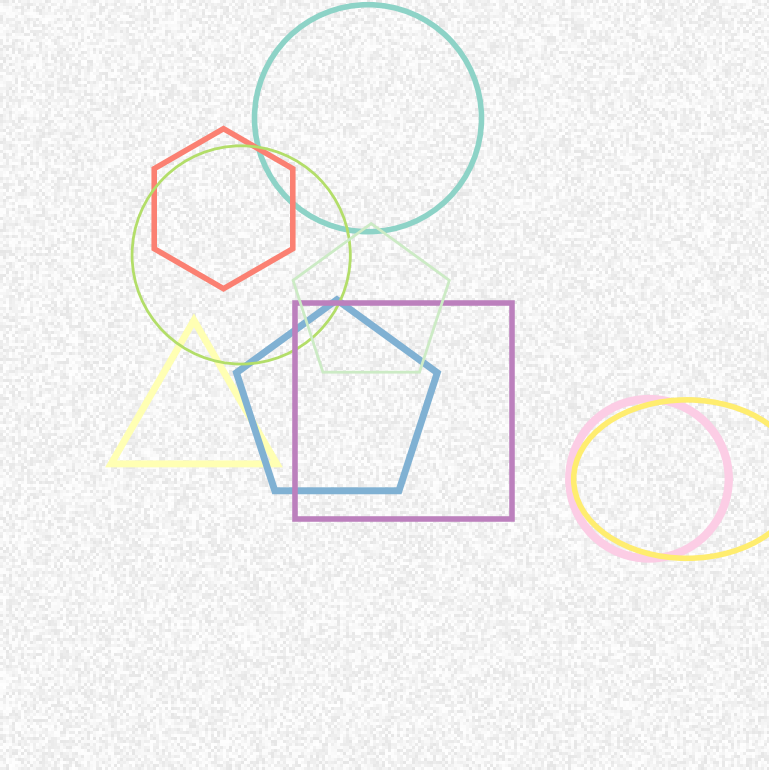[{"shape": "circle", "thickness": 2, "radius": 0.74, "center": [0.478, 0.846]}, {"shape": "triangle", "thickness": 2.5, "radius": 0.62, "center": [0.252, 0.46]}, {"shape": "hexagon", "thickness": 2, "radius": 0.52, "center": [0.29, 0.729]}, {"shape": "pentagon", "thickness": 2.5, "radius": 0.69, "center": [0.438, 0.474]}, {"shape": "circle", "thickness": 1, "radius": 0.71, "center": [0.313, 0.669]}, {"shape": "circle", "thickness": 3, "radius": 0.52, "center": [0.843, 0.378]}, {"shape": "square", "thickness": 2, "radius": 0.7, "center": [0.524, 0.466]}, {"shape": "pentagon", "thickness": 1, "radius": 0.53, "center": [0.482, 0.603]}, {"shape": "oval", "thickness": 2, "radius": 0.73, "center": [0.892, 0.378]}]